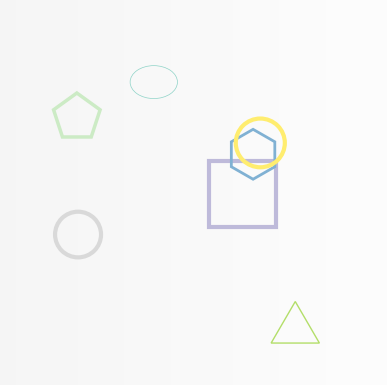[{"shape": "oval", "thickness": 0.5, "radius": 0.31, "center": [0.397, 0.787]}, {"shape": "square", "thickness": 3, "radius": 0.43, "center": [0.626, 0.496]}, {"shape": "hexagon", "thickness": 2, "radius": 0.32, "center": [0.653, 0.599]}, {"shape": "triangle", "thickness": 1, "radius": 0.36, "center": [0.762, 0.145]}, {"shape": "circle", "thickness": 3, "radius": 0.3, "center": [0.201, 0.391]}, {"shape": "pentagon", "thickness": 2.5, "radius": 0.32, "center": [0.198, 0.695]}, {"shape": "circle", "thickness": 3, "radius": 0.32, "center": [0.672, 0.629]}]